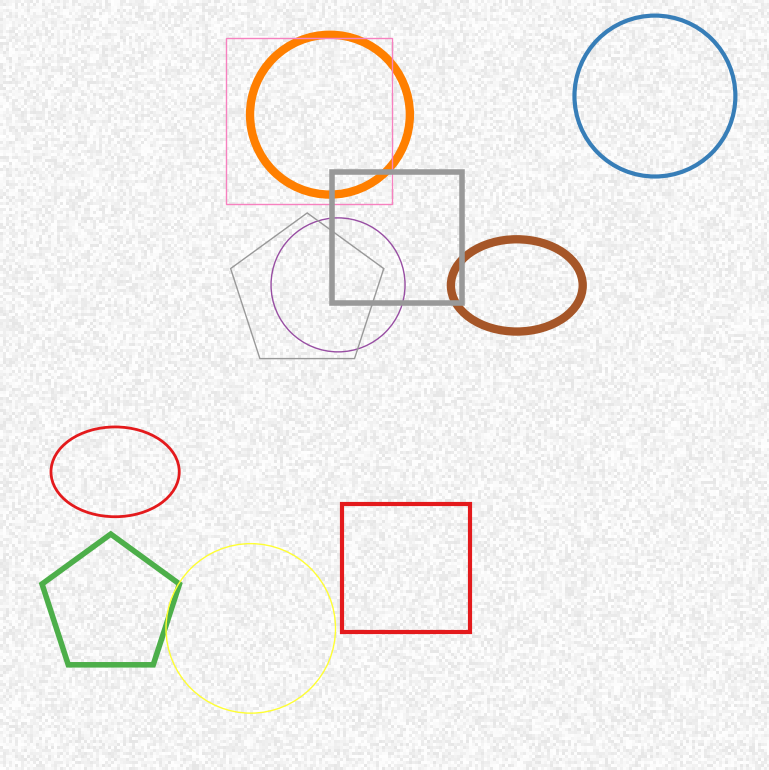[{"shape": "oval", "thickness": 1, "radius": 0.42, "center": [0.149, 0.387]}, {"shape": "square", "thickness": 1.5, "radius": 0.42, "center": [0.527, 0.262]}, {"shape": "circle", "thickness": 1.5, "radius": 0.52, "center": [0.851, 0.875]}, {"shape": "pentagon", "thickness": 2, "radius": 0.47, "center": [0.144, 0.213]}, {"shape": "circle", "thickness": 0.5, "radius": 0.44, "center": [0.439, 0.63]}, {"shape": "circle", "thickness": 3, "radius": 0.52, "center": [0.429, 0.851]}, {"shape": "circle", "thickness": 0.5, "radius": 0.55, "center": [0.326, 0.184]}, {"shape": "oval", "thickness": 3, "radius": 0.43, "center": [0.671, 0.629]}, {"shape": "square", "thickness": 0.5, "radius": 0.54, "center": [0.401, 0.843]}, {"shape": "square", "thickness": 2, "radius": 0.42, "center": [0.516, 0.691]}, {"shape": "pentagon", "thickness": 0.5, "radius": 0.52, "center": [0.399, 0.619]}]